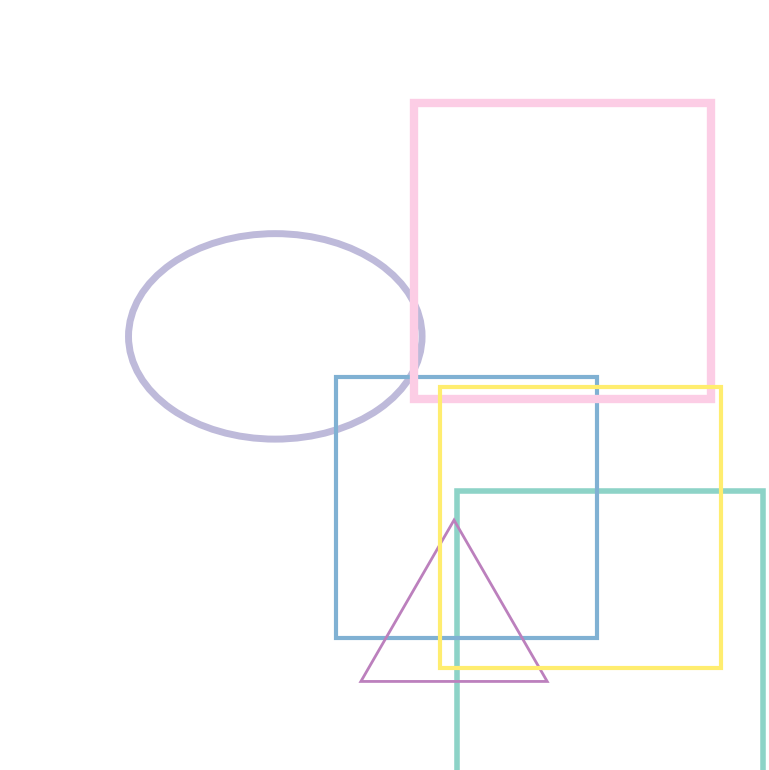[{"shape": "square", "thickness": 2, "radius": 0.99, "center": [0.792, 0.164]}, {"shape": "oval", "thickness": 2.5, "radius": 0.95, "center": [0.358, 0.563]}, {"shape": "square", "thickness": 1.5, "radius": 0.85, "center": [0.606, 0.341]}, {"shape": "square", "thickness": 3, "radius": 0.96, "center": [0.73, 0.674]}, {"shape": "triangle", "thickness": 1, "radius": 0.7, "center": [0.59, 0.185]}, {"shape": "square", "thickness": 1.5, "radius": 0.91, "center": [0.754, 0.315]}]